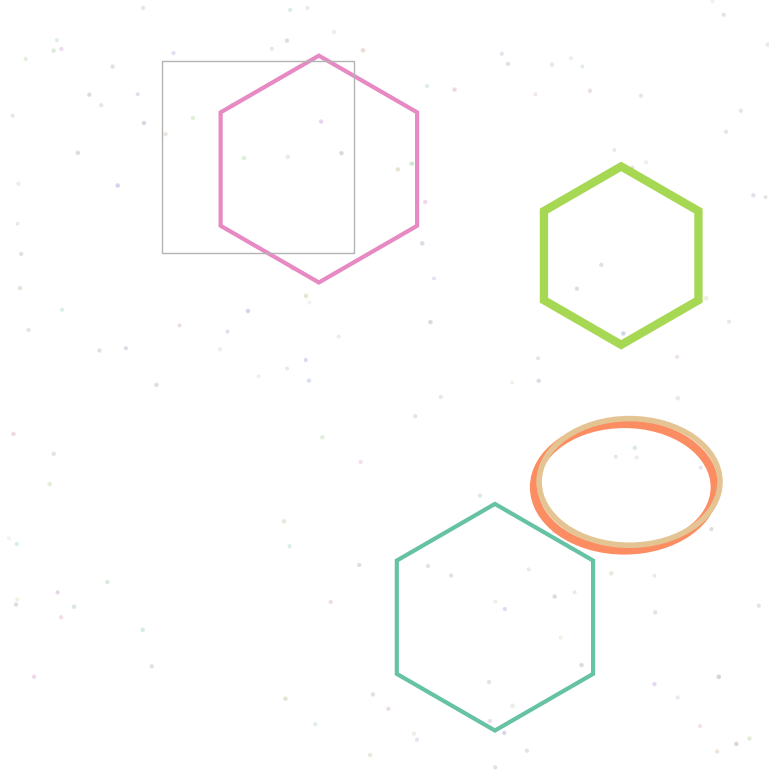[{"shape": "hexagon", "thickness": 1.5, "radius": 0.74, "center": [0.643, 0.198]}, {"shape": "oval", "thickness": 3, "radius": 0.59, "center": [0.811, 0.367]}, {"shape": "hexagon", "thickness": 1.5, "radius": 0.74, "center": [0.414, 0.78]}, {"shape": "hexagon", "thickness": 3, "radius": 0.58, "center": [0.807, 0.668]}, {"shape": "oval", "thickness": 2, "radius": 0.59, "center": [0.818, 0.374]}, {"shape": "square", "thickness": 0.5, "radius": 0.62, "center": [0.335, 0.796]}]